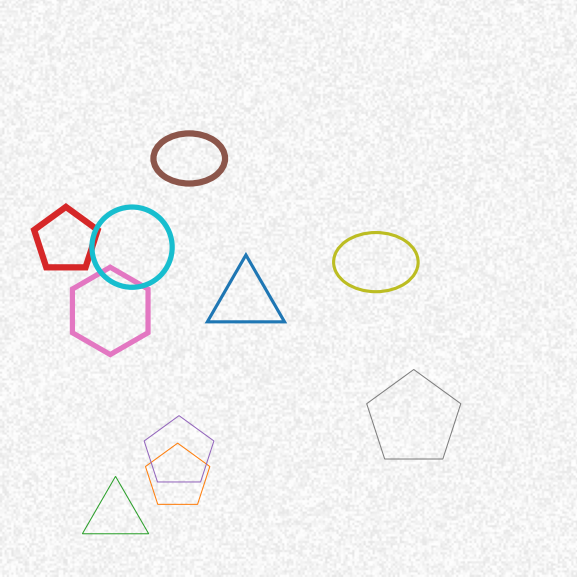[{"shape": "triangle", "thickness": 1.5, "radius": 0.39, "center": [0.426, 0.48]}, {"shape": "pentagon", "thickness": 0.5, "radius": 0.29, "center": [0.308, 0.173]}, {"shape": "triangle", "thickness": 0.5, "radius": 0.33, "center": [0.2, 0.108]}, {"shape": "pentagon", "thickness": 3, "radius": 0.29, "center": [0.114, 0.583]}, {"shape": "pentagon", "thickness": 0.5, "radius": 0.32, "center": [0.31, 0.216]}, {"shape": "oval", "thickness": 3, "radius": 0.31, "center": [0.328, 0.725]}, {"shape": "hexagon", "thickness": 2.5, "radius": 0.38, "center": [0.191, 0.461]}, {"shape": "pentagon", "thickness": 0.5, "radius": 0.43, "center": [0.716, 0.274]}, {"shape": "oval", "thickness": 1.5, "radius": 0.37, "center": [0.651, 0.545]}, {"shape": "circle", "thickness": 2.5, "radius": 0.35, "center": [0.229, 0.571]}]